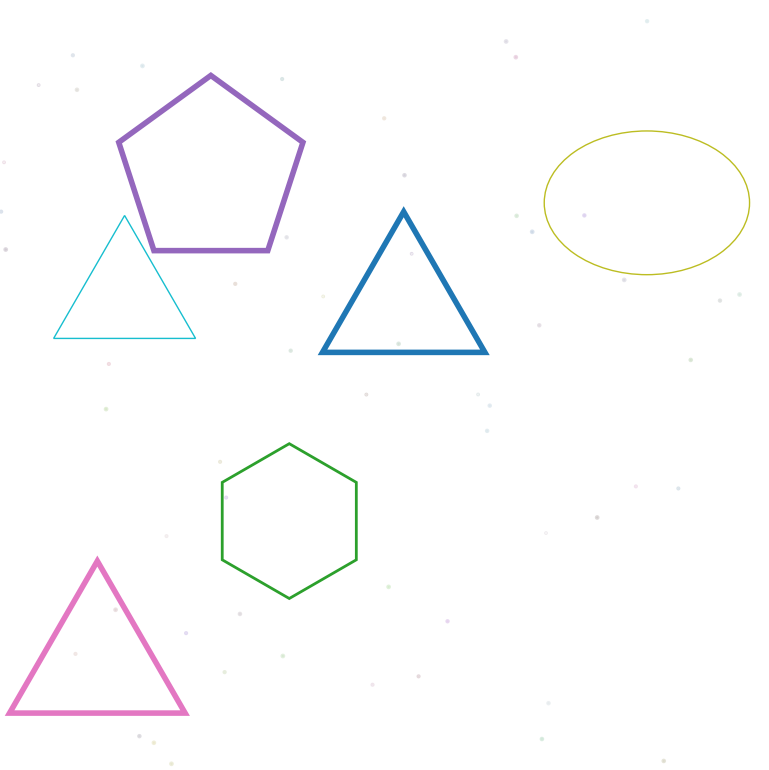[{"shape": "triangle", "thickness": 2, "radius": 0.61, "center": [0.524, 0.603]}, {"shape": "hexagon", "thickness": 1, "radius": 0.5, "center": [0.376, 0.323]}, {"shape": "pentagon", "thickness": 2, "radius": 0.63, "center": [0.274, 0.776]}, {"shape": "triangle", "thickness": 2, "radius": 0.66, "center": [0.126, 0.14]}, {"shape": "oval", "thickness": 0.5, "radius": 0.67, "center": [0.84, 0.737]}, {"shape": "triangle", "thickness": 0.5, "radius": 0.53, "center": [0.162, 0.614]}]